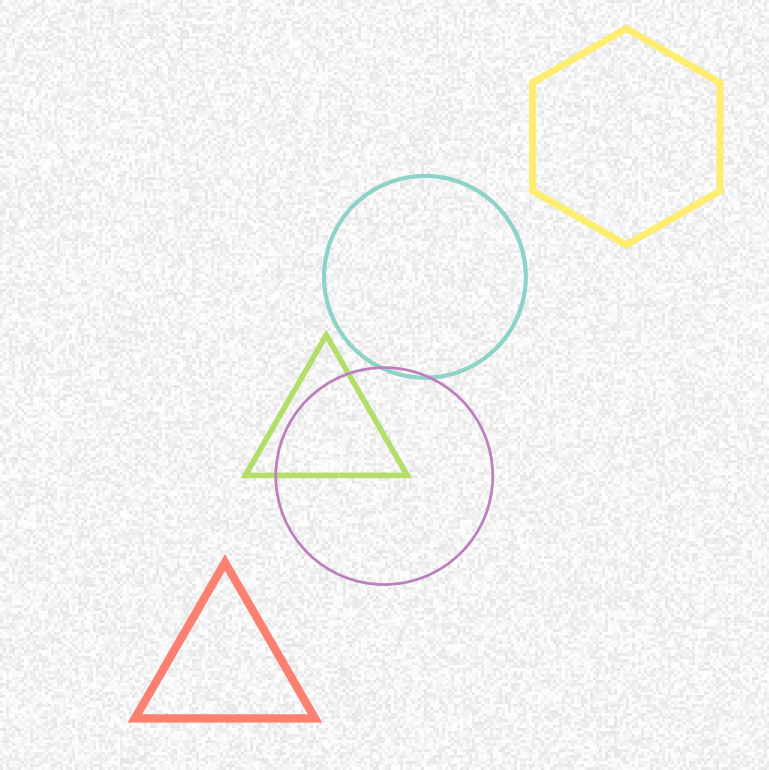[{"shape": "circle", "thickness": 1.5, "radius": 0.66, "center": [0.552, 0.64]}, {"shape": "triangle", "thickness": 3, "radius": 0.68, "center": [0.292, 0.135]}, {"shape": "triangle", "thickness": 2, "radius": 0.61, "center": [0.424, 0.443]}, {"shape": "circle", "thickness": 1, "radius": 0.7, "center": [0.499, 0.382]}, {"shape": "hexagon", "thickness": 2.5, "radius": 0.7, "center": [0.813, 0.822]}]